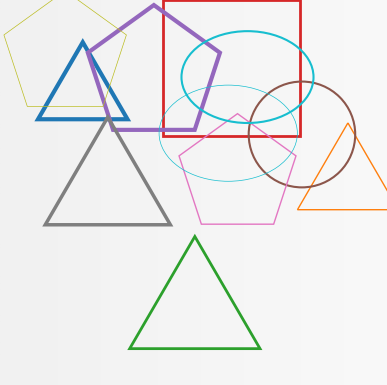[{"shape": "triangle", "thickness": 3, "radius": 0.67, "center": [0.214, 0.757]}, {"shape": "triangle", "thickness": 1, "radius": 0.75, "center": [0.898, 0.53]}, {"shape": "triangle", "thickness": 2, "radius": 0.97, "center": [0.503, 0.192]}, {"shape": "square", "thickness": 2, "radius": 0.88, "center": [0.598, 0.823]}, {"shape": "pentagon", "thickness": 3, "radius": 0.9, "center": [0.397, 0.808]}, {"shape": "circle", "thickness": 1.5, "radius": 0.69, "center": [0.779, 0.651]}, {"shape": "pentagon", "thickness": 1, "radius": 0.79, "center": [0.613, 0.546]}, {"shape": "triangle", "thickness": 2.5, "radius": 0.93, "center": [0.278, 0.509]}, {"shape": "pentagon", "thickness": 0.5, "radius": 0.83, "center": [0.168, 0.858]}, {"shape": "oval", "thickness": 0.5, "radius": 0.89, "center": [0.589, 0.654]}, {"shape": "oval", "thickness": 1.5, "radius": 0.85, "center": [0.639, 0.8]}]